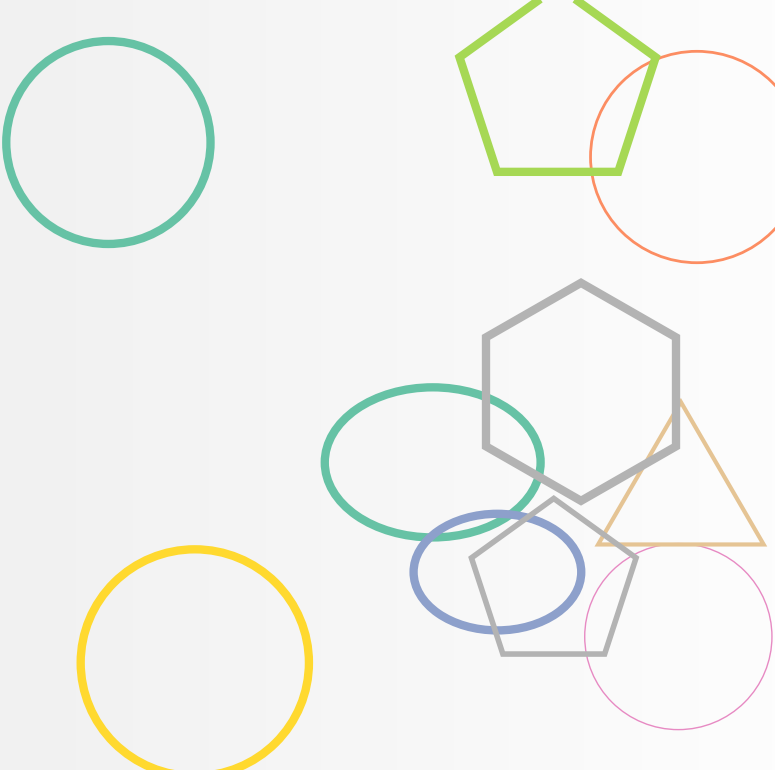[{"shape": "circle", "thickness": 3, "radius": 0.66, "center": [0.14, 0.815]}, {"shape": "oval", "thickness": 3, "radius": 0.7, "center": [0.558, 0.4]}, {"shape": "circle", "thickness": 1, "radius": 0.69, "center": [0.899, 0.796]}, {"shape": "oval", "thickness": 3, "radius": 0.54, "center": [0.642, 0.257]}, {"shape": "circle", "thickness": 0.5, "radius": 0.6, "center": [0.875, 0.173]}, {"shape": "pentagon", "thickness": 3, "radius": 0.67, "center": [0.719, 0.885]}, {"shape": "circle", "thickness": 3, "radius": 0.74, "center": [0.251, 0.139]}, {"shape": "triangle", "thickness": 1.5, "radius": 0.62, "center": [0.879, 0.355]}, {"shape": "pentagon", "thickness": 2, "radius": 0.56, "center": [0.715, 0.241]}, {"shape": "hexagon", "thickness": 3, "radius": 0.71, "center": [0.75, 0.491]}]